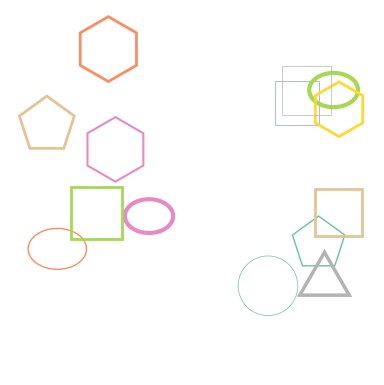[{"shape": "circle", "thickness": 0.5, "radius": 0.39, "center": [0.696, 0.258]}, {"shape": "pentagon", "thickness": 1, "radius": 0.36, "center": [0.828, 0.367]}, {"shape": "oval", "thickness": 1, "radius": 0.38, "center": [0.149, 0.354]}, {"shape": "hexagon", "thickness": 2, "radius": 0.42, "center": [0.281, 0.873]}, {"shape": "square", "thickness": 0.5, "radius": 0.29, "center": [0.771, 0.733]}, {"shape": "oval", "thickness": 3, "radius": 0.31, "center": [0.387, 0.439]}, {"shape": "hexagon", "thickness": 1.5, "radius": 0.42, "center": [0.3, 0.612]}, {"shape": "oval", "thickness": 3, "radius": 0.32, "center": [0.867, 0.766]}, {"shape": "square", "thickness": 2, "radius": 0.33, "center": [0.251, 0.447]}, {"shape": "hexagon", "thickness": 2, "radius": 0.36, "center": [0.881, 0.716]}, {"shape": "square", "thickness": 2, "radius": 0.31, "center": [0.88, 0.448]}, {"shape": "pentagon", "thickness": 2, "radius": 0.38, "center": [0.122, 0.675]}, {"shape": "square", "thickness": 0.5, "radius": 0.32, "center": [0.796, 0.765]}, {"shape": "triangle", "thickness": 2.5, "radius": 0.37, "center": [0.843, 0.27]}]